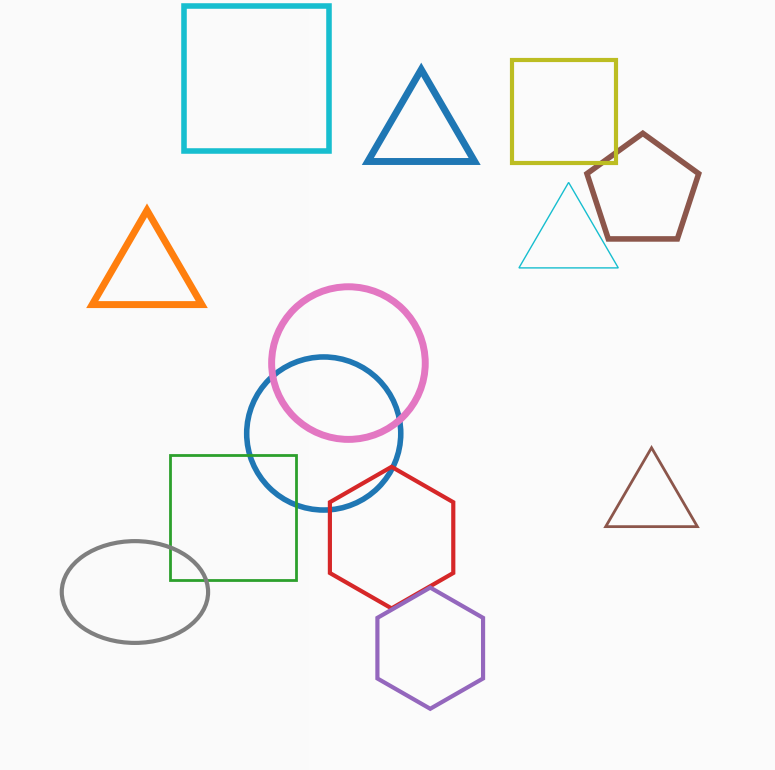[{"shape": "circle", "thickness": 2, "radius": 0.5, "center": [0.418, 0.437]}, {"shape": "triangle", "thickness": 2.5, "radius": 0.4, "center": [0.544, 0.83]}, {"shape": "triangle", "thickness": 2.5, "radius": 0.41, "center": [0.19, 0.645]}, {"shape": "square", "thickness": 1, "radius": 0.41, "center": [0.3, 0.328]}, {"shape": "hexagon", "thickness": 1.5, "radius": 0.46, "center": [0.505, 0.302]}, {"shape": "hexagon", "thickness": 1.5, "radius": 0.39, "center": [0.555, 0.158]}, {"shape": "triangle", "thickness": 1, "radius": 0.34, "center": [0.841, 0.35]}, {"shape": "pentagon", "thickness": 2, "radius": 0.38, "center": [0.829, 0.751]}, {"shape": "circle", "thickness": 2.5, "radius": 0.5, "center": [0.45, 0.528]}, {"shape": "oval", "thickness": 1.5, "radius": 0.47, "center": [0.174, 0.231]}, {"shape": "square", "thickness": 1.5, "radius": 0.34, "center": [0.727, 0.855]}, {"shape": "triangle", "thickness": 0.5, "radius": 0.37, "center": [0.734, 0.689]}, {"shape": "square", "thickness": 2, "radius": 0.47, "center": [0.331, 0.898]}]